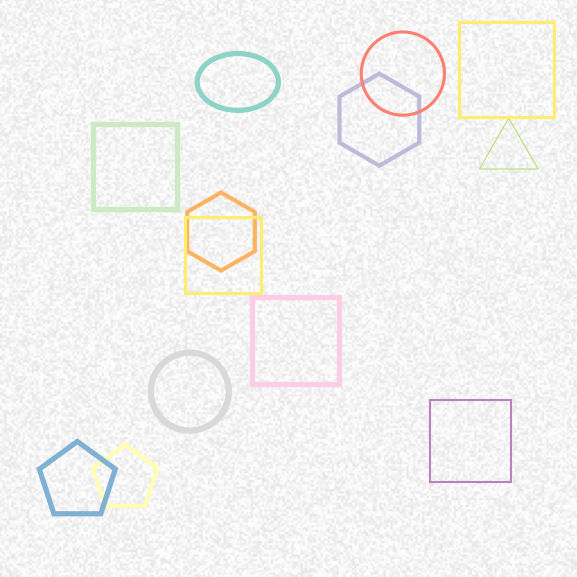[{"shape": "oval", "thickness": 2.5, "radius": 0.35, "center": [0.412, 0.857]}, {"shape": "pentagon", "thickness": 2, "radius": 0.29, "center": [0.217, 0.17]}, {"shape": "hexagon", "thickness": 2, "radius": 0.4, "center": [0.657, 0.792]}, {"shape": "circle", "thickness": 1.5, "radius": 0.36, "center": [0.698, 0.872]}, {"shape": "pentagon", "thickness": 2.5, "radius": 0.35, "center": [0.134, 0.165]}, {"shape": "hexagon", "thickness": 2, "radius": 0.34, "center": [0.383, 0.598]}, {"shape": "triangle", "thickness": 0.5, "radius": 0.29, "center": [0.881, 0.736]}, {"shape": "square", "thickness": 2.5, "radius": 0.38, "center": [0.511, 0.409]}, {"shape": "circle", "thickness": 3, "radius": 0.34, "center": [0.329, 0.321]}, {"shape": "square", "thickness": 1, "radius": 0.35, "center": [0.815, 0.236]}, {"shape": "square", "thickness": 2.5, "radius": 0.37, "center": [0.234, 0.71]}, {"shape": "square", "thickness": 1.5, "radius": 0.41, "center": [0.877, 0.879]}, {"shape": "square", "thickness": 1.5, "radius": 0.33, "center": [0.386, 0.558]}]